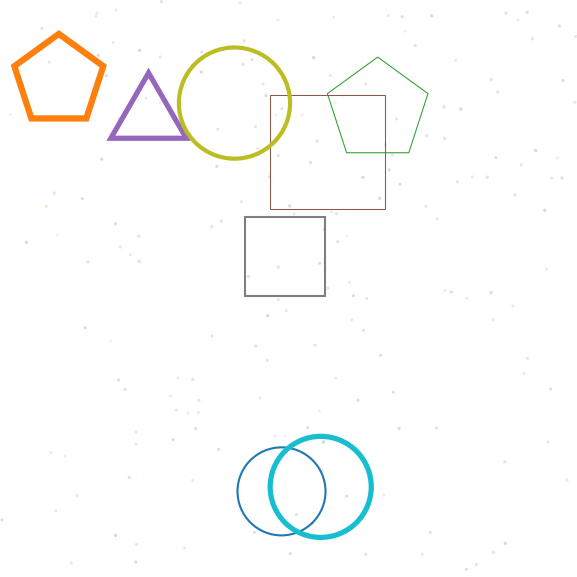[{"shape": "circle", "thickness": 1, "radius": 0.38, "center": [0.487, 0.148]}, {"shape": "pentagon", "thickness": 3, "radius": 0.4, "center": [0.102, 0.86]}, {"shape": "pentagon", "thickness": 0.5, "radius": 0.46, "center": [0.654, 0.809]}, {"shape": "triangle", "thickness": 2.5, "radius": 0.38, "center": [0.257, 0.797]}, {"shape": "square", "thickness": 0.5, "radius": 0.5, "center": [0.568, 0.736]}, {"shape": "square", "thickness": 1, "radius": 0.34, "center": [0.493, 0.555]}, {"shape": "circle", "thickness": 2, "radius": 0.48, "center": [0.406, 0.821]}, {"shape": "circle", "thickness": 2.5, "radius": 0.44, "center": [0.555, 0.156]}]